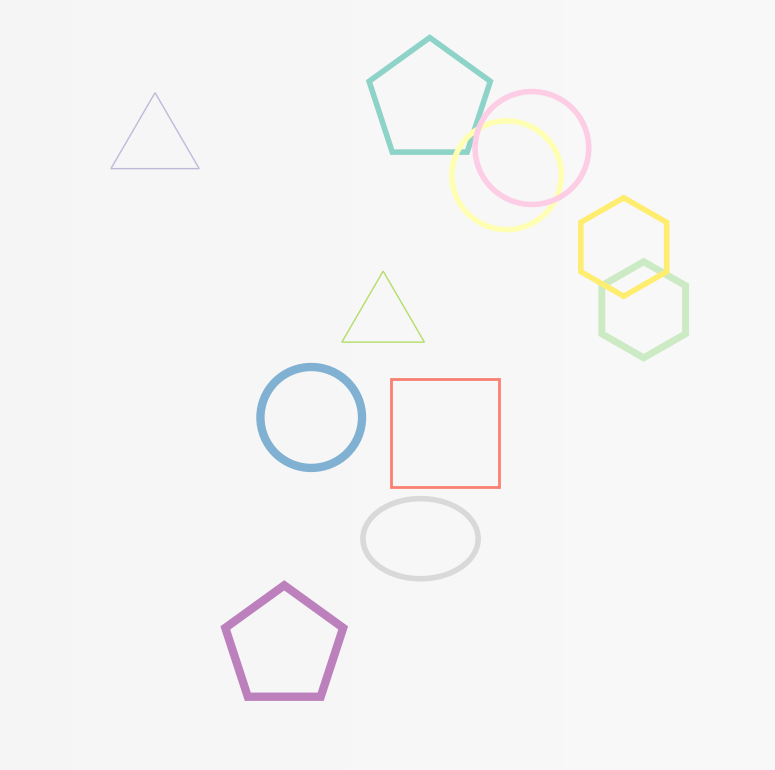[{"shape": "pentagon", "thickness": 2, "radius": 0.41, "center": [0.554, 0.869]}, {"shape": "circle", "thickness": 2, "radius": 0.35, "center": [0.654, 0.772]}, {"shape": "triangle", "thickness": 0.5, "radius": 0.33, "center": [0.2, 0.814]}, {"shape": "square", "thickness": 1, "radius": 0.35, "center": [0.575, 0.438]}, {"shape": "circle", "thickness": 3, "radius": 0.33, "center": [0.402, 0.458]}, {"shape": "triangle", "thickness": 0.5, "radius": 0.31, "center": [0.494, 0.586]}, {"shape": "circle", "thickness": 2, "radius": 0.37, "center": [0.686, 0.808]}, {"shape": "oval", "thickness": 2, "radius": 0.37, "center": [0.543, 0.3]}, {"shape": "pentagon", "thickness": 3, "radius": 0.4, "center": [0.367, 0.16]}, {"shape": "hexagon", "thickness": 2.5, "radius": 0.31, "center": [0.831, 0.598]}, {"shape": "hexagon", "thickness": 2, "radius": 0.32, "center": [0.805, 0.679]}]